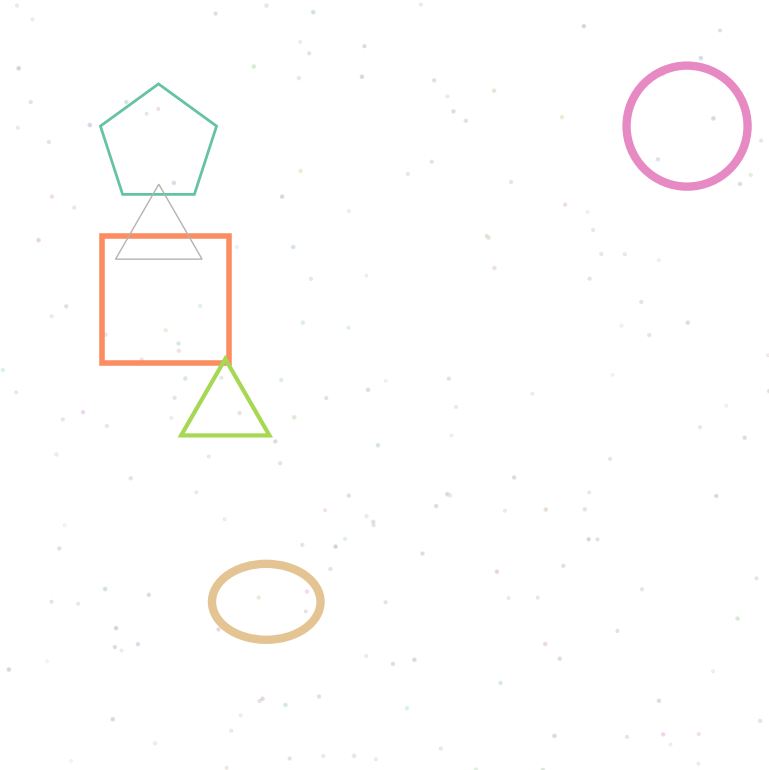[{"shape": "pentagon", "thickness": 1, "radius": 0.4, "center": [0.206, 0.812]}, {"shape": "square", "thickness": 2, "radius": 0.41, "center": [0.215, 0.611]}, {"shape": "circle", "thickness": 3, "radius": 0.39, "center": [0.892, 0.836]}, {"shape": "triangle", "thickness": 1.5, "radius": 0.33, "center": [0.293, 0.468]}, {"shape": "oval", "thickness": 3, "radius": 0.35, "center": [0.346, 0.218]}, {"shape": "triangle", "thickness": 0.5, "radius": 0.32, "center": [0.206, 0.696]}]